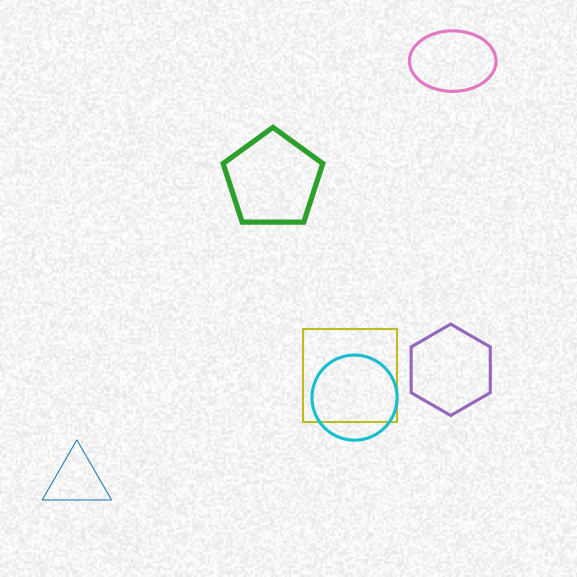[{"shape": "triangle", "thickness": 0.5, "radius": 0.35, "center": [0.133, 0.168]}, {"shape": "pentagon", "thickness": 2.5, "radius": 0.45, "center": [0.473, 0.688]}, {"shape": "hexagon", "thickness": 1.5, "radius": 0.4, "center": [0.78, 0.359]}, {"shape": "oval", "thickness": 1.5, "radius": 0.37, "center": [0.784, 0.893]}, {"shape": "square", "thickness": 1, "radius": 0.4, "center": [0.606, 0.349]}, {"shape": "circle", "thickness": 1.5, "radius": 0.37, "center": [0.614, 0.311]}]